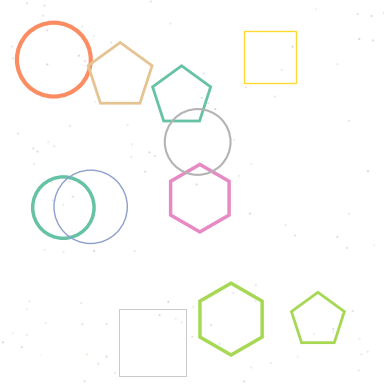[{"shape": "pentagon", "thickness": 2, "radius": 0.4, "center": [0.472, 0.75]}, {"shape": "circle", "thickness": 2.5, "radius": 0.4, "center": [0.165, 0.461]}, {"shape": "circle", "thickness": 3, "radius": 0.48, "center": [0.14, 0.845]}, {"shape": "circle", "thickness": 1, "radius": 0.48, "center": [0.235, 0.463]}, {"shape": "hexagon", "thickness": 2.5, "radius": 0.44, "center": [0.519, 0.485]}, {"shape": "pentagon", "thickness": 2, "radius": 0.36, "center": [0.826, 0.168]}, {"shape": "hexagon", "thickness": 2.5, "radius": 0.47, "center": [0.6, 0.171]}, {"shape": "square", "thickness": 1, "radius": 0.34, "center": [0.702, 0.852]}, {"shape": "pentagon", "thickness": 2, "radius": 0.44, "center": [0.312, 0.802]}, {"shape": "square", "thickness": 0.5, "radius": 0.43, "center": [0.397, 0.111]}, {"shape": "circle", "thickness": 1.5, "radius": 0.43, "center": [0.513, 0.631]}]